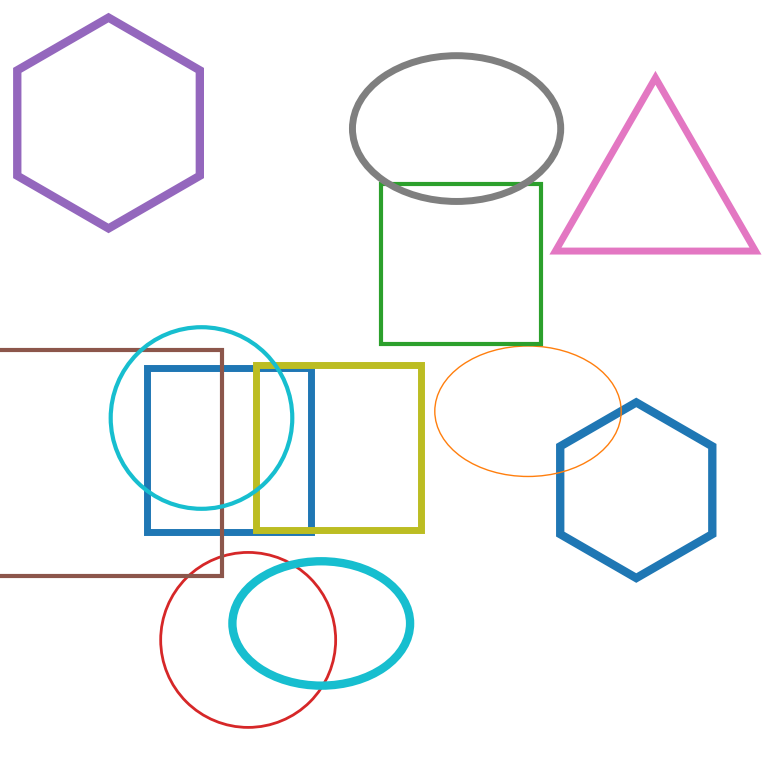[{"shape": "hexagon", "thickness": 3, "radius": 0.57, "center": [0.826, 0.363]}, {"shape": "square", "thickness": 2.5, "radius": 0.53, "center": [0.297, 0.416]}, {"shape": "oval", "thickness": 0.5, "radius": 0.61, "center": [0.686, 0.466]}, {"shape": "square", "thickness": 1.5, "radius": 0.52, "center": [0.598, 0.657]}, {"shape": "circle", "thickness": 1, "radius": 0.57, "center": [0.322, 0.169]}, {"shape": "hexagon", "thickness": 3, "radius": 0.68, "center": [0.141, 0.84]}, {"shape": "square", "thickness": 1.5, "radius": 0.73, "center": [0.142, 0.398]}, {"shape": "triangle", "thickness": 2.5, "radius": 0.75, "center": [0.851, 0.749]}, {"shape": "oval", "thickness": 2.5, "radius": 0.68, "center": [0.593, 0.833]}, {"shape": "square", "thickness": 2.5, "radius": 0.53, "center": [0.44, 0.419]}, {"shape": "circle", "thickness": 1.5, "radius": 0.59, "center": [0.262, 0.457]}, {"shape": "oval", "thickness": 3, "radius": 0.58, "center": [0.417, 0.19]}]